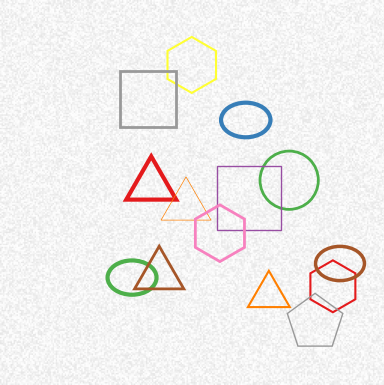[{"shape": "hexagon", "thickness": 1.5, "radius": 0.34, "center": [0.865, 0.256]}, {"shape": "triangle", "thickness": 3, "radius": 0.37, "center": [0.393, 0.519]}, {"shape": "oval", "thickness": 3, "radius": 0.32, "center": [0.638, 0.688]}, {"shape": "oval", "thickness": 3, "radius": 0.32, "center": [0.343, 0.279]}, {"shape": "circle", "thickness": 2, "radius": 0.38, "center": [0.751, 0.532]}, {"shape": "square", "thickness": 1, "radius": 0.42, "center": [0.646, 0.486]}, {"shape": "triangle", "thickness": 1.5, "radius": 0.31, "center": [0.698, 0.234]}, {"shape": "triangle", "thickness": 0.5, "radius": 0.37, "center": [0.483, 0.466]}, {"shape": "hexagon", "thickness": 1.5, "radius": 0.36, "center": [0.498, 0.831]}, {"shape": "triangle", "thickness": 2, "radius": 0.37, "center": [0.413, 0.287]}, {"shape": "oval", "thickness": 2.5, "radius": 0.32, "center": [0.883, 0.316]}, {"shape": "hexagon", "thickness": 2, "radius": 0.37, "center": [0.571, 0.394]}, {"shape": "pentagon", "thickness": 1, "radius": 0.38, "center": [0.818, 0.162]}, {"shape": "square", "thickness": 2, "radius": 0.37, "center": [0.385, 0.743]}]